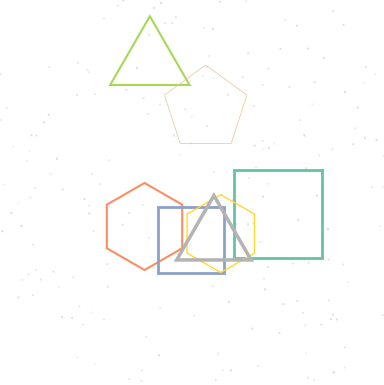[{"shape": "square", "thickness": 2, "radius": 0.57, "center": [0.723, 0.444]}, {"shape": "hexagon", "thickness": 1.5, "radius": 0.57, "center": [0.375, 0.412]}, {"shape": "square", "thickness": 2, "radius": 0.43, "center": [0.497, 0.377]}, {"shape": "triangle", "thickness": 1.5, "radius": 0.6, "center": [0.389, 0.839]}, {"shape": "hexagon", "thickness": 1, "radius": 0.51, "center": [0.573, 0.393]}, {"shape": "pentagon", "thickness": 0.5, "radius": 0.56, "center": [0.534, 0.718]}, {"shape": "triangle", "thickness": 2.5, "radius": 0.56, "center": [0.556, 0.381]}]